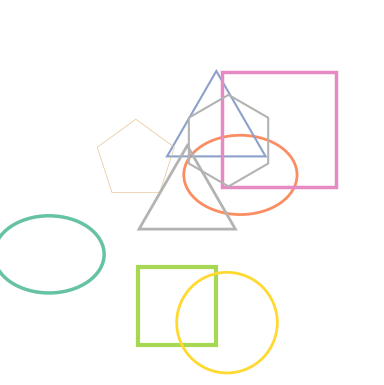[{"shape": "oval", "thickness": 2.5, "radius": 0.72, "center": [0.127, 0.339]}, {"shape": "oval", "thickness": 2, "radius": 0.74, "center": [0.624, 0.546]}, {"shape": "triangle", "thickness": 1.5, "radius": 0.74, "center": [0.562, 0.668]}, {"shape": "square", "thickness": 2.5, "radius": 0.74, "center": [0.724, 0.664]}, {"shape": "square", "thickness": 3, "radius": 0.51, "center": [0.459, 0.206]}, {"shape": "circle", "thickness": 2, "radius": 0.65, "center": [0.59, 0.162]}, {"shape": "pentagon", "thickness": 0.5, "radius": 0.53, "center": [0.353, 0.585]}, {"shape": "hexagon", "thickness": 1.5, "radius": 0.59, "center": [0.594, 0.635]}, {"shape": "triangle", "thickness": 2, "radius": 0.72, "center": [0.486, 0.477]}]